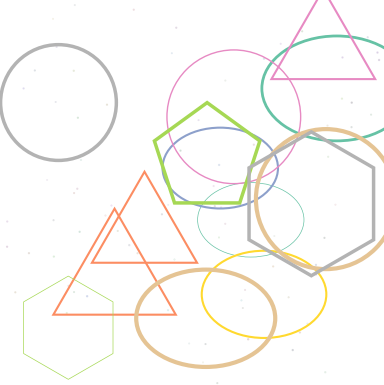[{"shape": "oval", "thickness": 0.5, "radius": 0.69, "center": [0.651, 0.429]}, {"shape": "oval", "thickness": 2, "radius": 0.97, "center": [0.875, 0.77]}, {"shape": "triangle", "thickness": 1.5, "radius": 0.79, "center": [0.375, 0.396]}, {"shape": "triangle", "thickness": 1.5, "radius": 0.92, "center": [0.298, 0.274]}, {"shape": "oval", "thickness": 1.5, "radius": 0.75, "center": [0.572, 0.563]}, {"shape": "circle", "thickness": 1, "radius": 0.87, "center": [0.607, 0.697]}, {"shape": "triangle", "thickness": 1.5, "radius": 0.78, "center": [0.84, 0.872]}, {"shape": "hexagon", "thickness": 0.5, "radius": 0.67, "center": [0.177, 0.149]}, {"shape": "pentagon", "thickness": 2.5, "radius": 0.72, "center": [0.538, 0.589]}, {"shape": "oval", "thickness": 1.5, "radius": 0.81, "center": [0.686, 0.235]}, {"shape": "circle", "thickness": 3, "radius": 0.91, "center": [0.847, 0.483]}, {"shape": "oval", "thickness": 3, "radius": 0.9, "center": [0.534, 0.173]}, {"shape": "hexagon", "thickness": 2.5, "radius": 0.93, "center": [0.809, 0.471]}, {"shape": "circle", "thickness": 2.5, "radius": 0.75, "center": [0.152, 0.734]}]